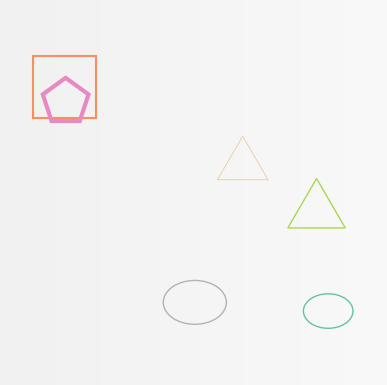[{"shape": "oval", "thickness": 1, "radius": 0.32, "center": [0.847, 0.192]}, {"shape": "square", "thickness": 1.5, "radius": 0.4, "center": [0.166, 0.774]}, {"shape": "pentagon", "thickness": 3, "radius": 0.31, "center": [0.169, 0.736]}, {"shape": "triangle", "thickness": 1, "radius": 0.43, "center": [0.817, 0.451]}, {"shape": "triangle", "thickness": 0.5, "radius": 0.38, "center": [0.626, 0.571]}, {"shape": "oval", "thickness": 1, "radius": 0.41, "center": [0.503, 0.215]}]